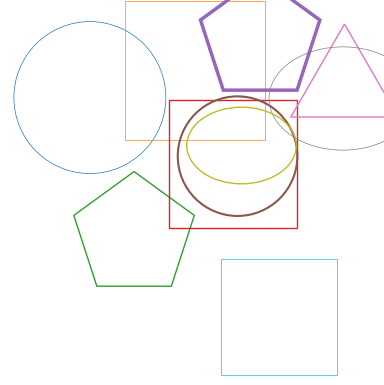[{"shape": "circle", "thickness": 0.5, "radius": 0.99, "center": [0.233, 0.747]}, {"shape": "square", "thickness": 0.5, "radius": 0.91, "center": [0.507, 0.817]}, {"shape": "pentagon", "thickness": 1, "radius": 0.82, "center": [0.348, 0.39]}, {"shape": "square", "thickness": 1, "radius": 0.83, "center": [0.605, 0.574]}, {"shape": "pentagon", "thickness": 2.5, "radius": 0.81, "center": [0.676, 0.898]}, {"shape": "circle", "thickness": 1.5, "radius": 0.78, "center": [0.617, 0.594]}, {"shape": "triangle", "thickness": 1, "radius": 0.81, "center": [0.895, 0.777]}, {"shape": "oval", "thickness": 0.5, "radius": 0.96, "center": [0.89, 0.744]}, {"shape": "oval", "thickness": 1, "radius": 0.71, "center": [0.627, 0.622]}, {"shape": "square", "thickness": 0.5, "radius": 0.75, "center": [0.725, 0.175]}]